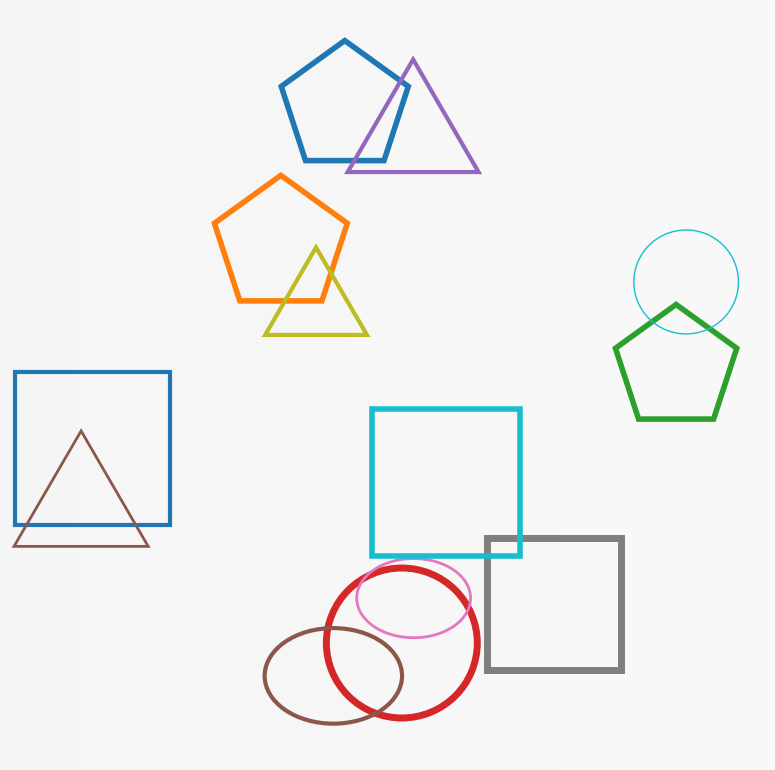[{"shape": "pentagon", "thickness": 2, "radius": 0.43, "center": [0.445, 0.861]}, {"shape": "square", "thickness": 1.5, "radius": 0.5, "center": [0.119, 0.417]}, {"shape": "pentagon", "thickness": 2, "radius": 0.45, "center": [0.362, 0.682]}, {"shape": "pentagon", "thickness": 2, "radius": 0.41, "center": [0.872, 0.522]}, {"shape": "circle", "thickness": 2.5, "radius": 0.49, "center": [0.518, 0.165]}, {"shape": "triangle", "thickness": 1.5, "radius": 0.49, "center": [0.533, 0.825]}, {"shape": "oval", "thickness": 1.5, "radius": 0.44, "center": [0.43, 0.122]}, {"shape": "triangle", "thickness": 1, "radius": 0.5, "center": [0.105, 0.34]}, {"shape": "oval", "thickness": 1, "radius": 0.37, "center": [0.534, 0.223]}, {"shape": "square", "thickness": 2.5, "radius": 0.43, "center": [0.715, 0.216]}, {"shape": "triangle", "thickness": 1.5, "radius": 0.38, "center": [0.408, 0.603]}, {"shape": "square", "thickness": 2, "radius": 0.48, "center": [0.575, 0.373]}, {"shape": "circle", "thickness": 0.5, "radius": 0.34, "center": [0.885, 0.634]}]